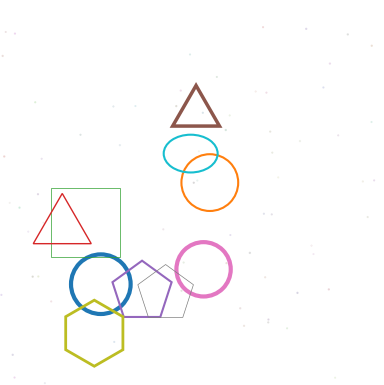[{"shape": "circle", "thickness": 3, "radius": 0.39, "center": [0.262, 0.262]}, {"shape": "circle", "thickness": 1.5, "radius": 0.37, "center": [0.545, 0.526]}, {"shape": "square", "thickness": 0.5, "radius": 0.44, "center": [0.222, 0.422]}, {"shape": "triangle", "thickness": 1, "radius": 0.43, "center": [0.162, 0.411]}, {"shape": "pentagon", "thickness": 1.5, "radius": 0.4, "center": [0.369, 0.242]}, {"shape": "triangle", "thickness": 2.5, "radius": 0.35, "center": [0.509, 0.708]}, {"shape": "circle", "thickness": 3, "radius": 0.35, "center": [0.529, 0.3]}, {"shape": "pentagon", "thickness": 0.5, "radius": 0.38, "center": [0.43, 0.237]}, {"shape": "hexagon", "thickness": 2, "radius": 0.43, "center": [0.245, 0.135]}, {"shape": "oval", "thickness": 1.5, "radius": 0.35, "center": [0.495, 0.601]}]